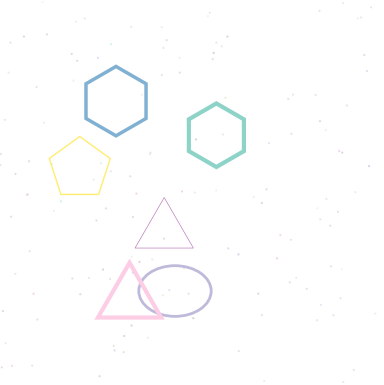[{"shape": "hexagon", "thickness": 3, "radius": 0.41, "center": [0.562, 0.649]}, {"shape": "oval", "thickness": 2, "radius": 0.47, "center": [0.455, 0.244]}, {"shape": "hexagon", "thickness": 2.5, "radius": 0.45, "center": [0.301, 0.737]}, {"shape": "triangle", "thickness": 3, "radius": 0.47, "center": [0.337, 0.223]}, {"shape": "triangle", "thickness": 0.5, "radius": 0.44, "center": [0.427, 0.399]}, {"shape": "pentagon", "thickness": 1, "radius": 0.42, "center": [0.207, 0.562]}]